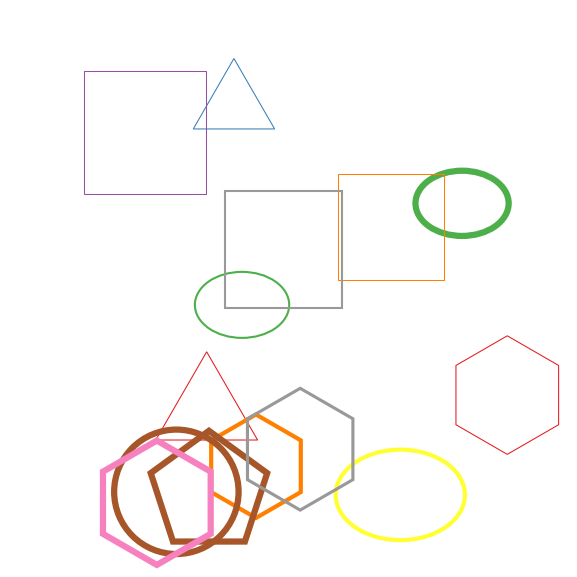[{"shape": "triangle", "thickness": 0.5, "radius": 0.51, "center": [0.358, 0.288]}, {"shape": "hexagon", "thickness": 0.5, "radius": 0.51, "center": [0.878, 0.315]}, {"shape": "triangle", "thickness": 0.5, "radius": 0.41, "center": [0.405, 0.817]}, {"shape": "oval", "thickness": 3, "radius": 0.4, "center": [0.8, 0.647]}, {"shape": "oval", "thickness": 1, "radius": 0.41, "center": [0.419, 0.471]}, {"shape": "square", "thickness": 0.5, "radius": 0.53, "center": [0.251, 0.77]}, {"shape": "square", "thickness": 0.5, "radius": 0.46, "center": [0.676, 0.606]}, {"shape": "hexagon", "thickness": 2, "radius": 0.45, "center": [0.443, 0.192]}, {"shape": "oval", "thickness": 2, "radius": 0.56, "center": [0.693, 0.142]}, {"shape": "pentagon", "thickness": 3, "radius": 0.53, "center": [0.362, 0.147]}, {"shape": "circle", "thickness": 3, "radius": 0.54, "center": [0.305, 0.148]}, {"shape": "hexagon", "thickness": 3, "radius": 0.54, "center": [0.272, 0.129]}, {"shape": "square", "thickness": 1, "radius": 0.51, "center": [0.491, 0.567]}, {"shape": "hexagon", "thickness": 1.5, "radius": 0.53, "center": [0.52, 0.221]}]